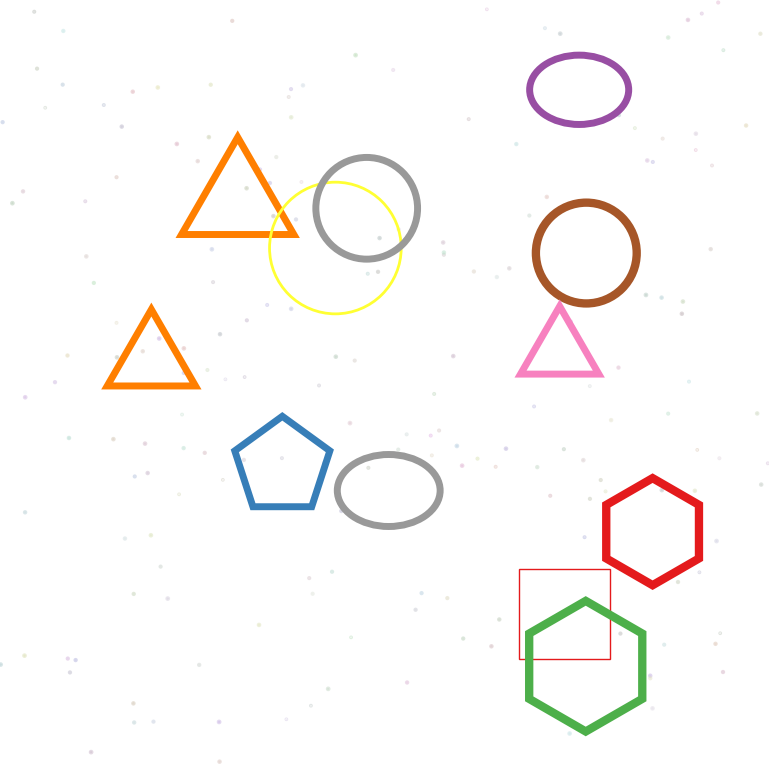[{"shape": "square", "thickness": 0.5, "radius": 0.29, "center": [0.733, 0.203]}, {"shape": "hexagon", "thickness": 3, "radius": 0.35, "center": [0.848, 0.31]}, {"shape": "pentagon", "thickness": 2.5, "radius": 0.32, "center": [0.367, 0.394]}, {"shape": "hexagon", "thickness": 3, "radius": 0.42, "center": [0.761, 0.135]}, {"shape": "oval", "thickness": 2.5, "radius": 0.32, "center": [0.752, 0.883]}, {"shape": "triangle", "thickness": 2.5, "radius": 0.33, "center": [0.197, 0.532]}, {"shape": "triangle", "thickness": 2.5, "radius": 0.42, "center": [0.309, 0.738]}, {"shape": "circle", "thickness": 1, "radius": 0.43, "center": [0.436, 0.678]}, {"shape": "circle", "thickness": 3, "radius": 0.33, "center": [0.761, 0.671]}, {"shape": "triangle", "thickness": 2.5, "radius": 0.29, "center": [0.727, 0.544]}, {"shape": "circle", "thickness": 2.5, "radius": 0.33, "center": [0.476, 0.729]}, {"shape": "oval", "thickness": 2.5, "radius": 0.33, "center": [0.505, 0.363]}]